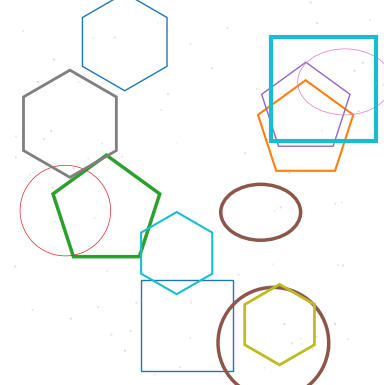[{"shape": "square", "thickness": 1, "radius": 0.59, "center": [0.486, 0.155]}, {"shape": "hexagon", "thickness": 1, "radius": 0.63, "center": [0.324, 0.891]}, {"shape": "pentagon", "thickness": 1.5, "radius": 0.65, "center": [0.794, 0.662]}, {"shape": "pentagon", "thickness": 2.5, "radius": 0.73, "center": [0.276, 0.451]}, {"shape": "circle", "thickness": 0.5, "radius": 0.59, "center": [0.17, 0.453]}, {"shape": "pentagon", "thickness": 1, "radius": 0.6, "center": [0.794, 0.718]}, {"shape": "circle", "thickness": 2.5, "radius": 0.72, "center": [0.71, 0.11]}, {"shape": "oval", "thickness": 2.5, "radius": 0.52, "center": [0.677, 0.449]}, {"shape": "oval", "thickness": 0.5, "radius": 0.61, "center": [0.896, 0.787]}, {"shape": "hexagon", "thickness": 2, "radius": 0.7, "center": [0.182, 0.679]}, {"shape": "hexagon", "thickness": 2, "radius": 0.52, "center": [0.726, 0.157]}, {"shape": "hexagon", "thickness": 1.5, "radius": 0.53, "center": [0.459, 0.343]}, {"shape": "square", "thickness": 3, "radius": 0.68, "center": [0.841, 0.769]}]